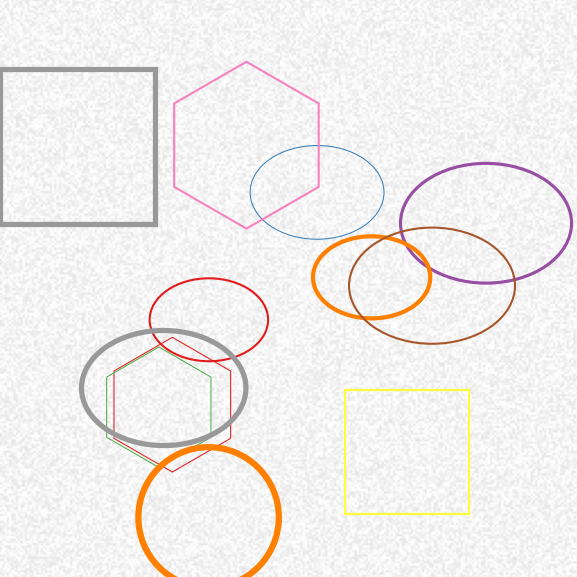[{"shape": "hexagon", "thickness": 0.5, "radius": 0.58, "center": [0.298, 0.298]}, {"shape": "oval", "thickness": 1, "radius": 0.51, "center": [0.362, 0.445]}, {"shape": "oval", "thickness": 0.5, "radius": 0.58, "center": [0.549, 0.666]}, {"shape": "hexagon", "thickness": 0.5, "radius": 0.52, "center": [0.275, 0.294]}, {"shape": "oval", "thickness": 1.5, "radius": 0.74, "center": [0.842, 0.613]}, {"shape": "oval", "thickness": 2, "radius": 0.51, "center": [0.644, 0.519]}, {"shape": "circle", "thickness": 3, "radius": 0.61, "center": [0.361, 0.103]}, {"shape": "square", "thickness": 1, "radius": 0.54, "center": [0.705, 0.216]}, {"shape": "oval", "thickness": 1, "radius": 0.72, "center": [0.748, 0.504]}, {"shape": "hexagon", "thickness": 1, "radius": 0.72, "center": [0.427, 0.748]}, {"shape": "oval", "thickness": 2.5, "radius": 0.71, "center": [0.284, 0.327]}, {"shape": "square", "thickness": 2.5, "radius": 0.67, "center": [0.134, 0.746]}]